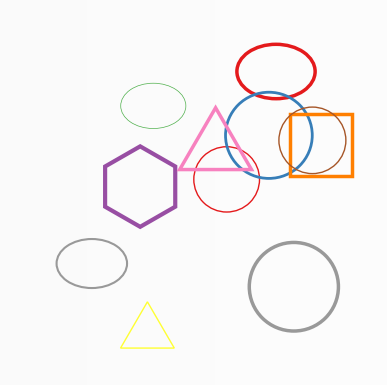[{"shape": "oval", "thickness": 2.5, "radius": 0.5, "center": [0.712, 0.814]}, {"shape": "circle", "thickness": 1, "radius": 0.42, "center": [0.585, 0.534]}, {"shape": "circle", "thickness": 2, "radius": 0.56, "center": [0.694, 0.649]}, {"shape": "oval", "thickness": 0.5, "radius": 0.42, "center": [0.396, 0.725]}, {"shape": "hexagon", "thickness": 3, "radius": 0.52, "center": [0.362, 0.515]}, {"shape": "square", "thickness": 2.5, "radius": 0.4, "center": [0.829, 0.624]}, {"shape": "triangle", "thickness": 1, "radius": 0.4, "center": [0.38, 0.136]}, {"shape": "circle", "thickness": 1, "radius": 0.43, "center": [0.806, 0.635]}, {"shape": "triangle", "thickness": 2.5, "radius": 0.53, "center": [0.556, 0.613]}, {"shape": "circle", "thickness": 2.5, "radius": 0.58, "center": [0.758, 0.255]}, {"shape": "oval", "thickness": 1.5, "radius": 0.45, "center": [0.237, 0.316]}]